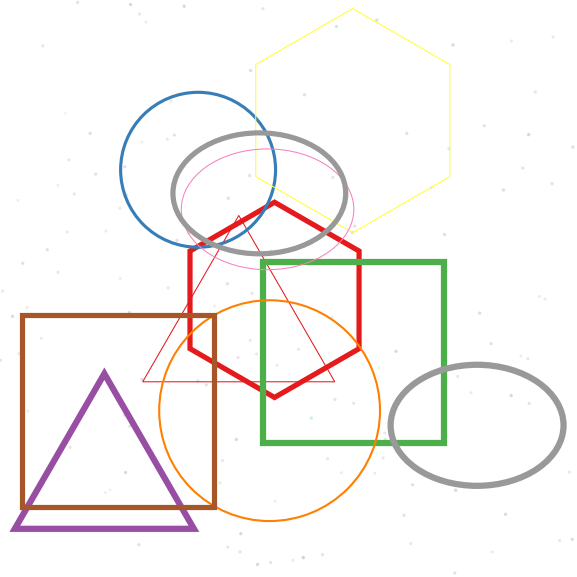[{"shape": "triangle", "thickness": 0.5, "radius": 0.96, "center": [0.413, 0.434]}, {"shape": "hexagon", "thickness": 2.5, "radius": 0.85, "center": [0.475, 0.48]}, {"shape": "circle", "thickness": 1.5, "radius": 0.67, "center": [0.343, 0.705]}, {"shape": "square", "thickness": 3, "radius": 0.78, "center": [0.612, 0.389]}, {"shape": "triangle", "thickness": 3, "radius": 0.9, "center": [0.181, 0.173]}, {"shape": "circle", "thickness": 1, "radius": 0.96, "center": [0.467, 0.288]}, {"shape": "hexagon", "thickness": 0.5, "radius": 0.97, "center": [0.611, 0.79]}, {"shape": "square", "thickness": 2.5, "radius": 0.83, "center": [0.205, 0.288]}, {"shape": "oval", "thickness": 0.5, "radius": 0.75, "center": [0.463, 0.637]}, {"shape": "oval", "thickness": 2.5, "radius": 0.75, "center": [0.449, 0.664]}, {"shape": "oval", "thickness": 3, "radius": 0.75, "center": [0.826, 0.263]}]